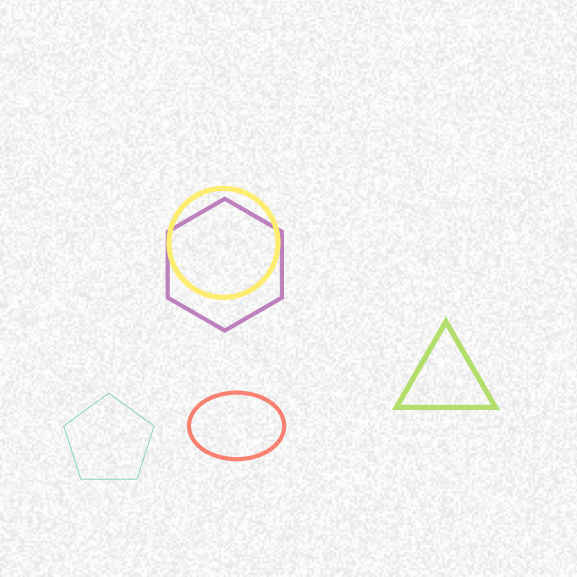[{"shape": "pentagon", "thickness": 0.5, "radius": 0.41, "center": [0.189, 0.236]}, {"shape": "oval", "thickness": 2, "radius": 0.41, "center": [0.41, 0.262]}, {"shape": "triangle", "thickness": 2.5, "radius": 0.5, "center": [0.772, 0.343]}, {"shape": "hexagon", "thickness": 2, "radius": 0.57, "center": [0.389, 0.541]}, {"shape": "circle", "thickness": 2.5, "radius": 0.47, "center": [0.387, 0.579]}]